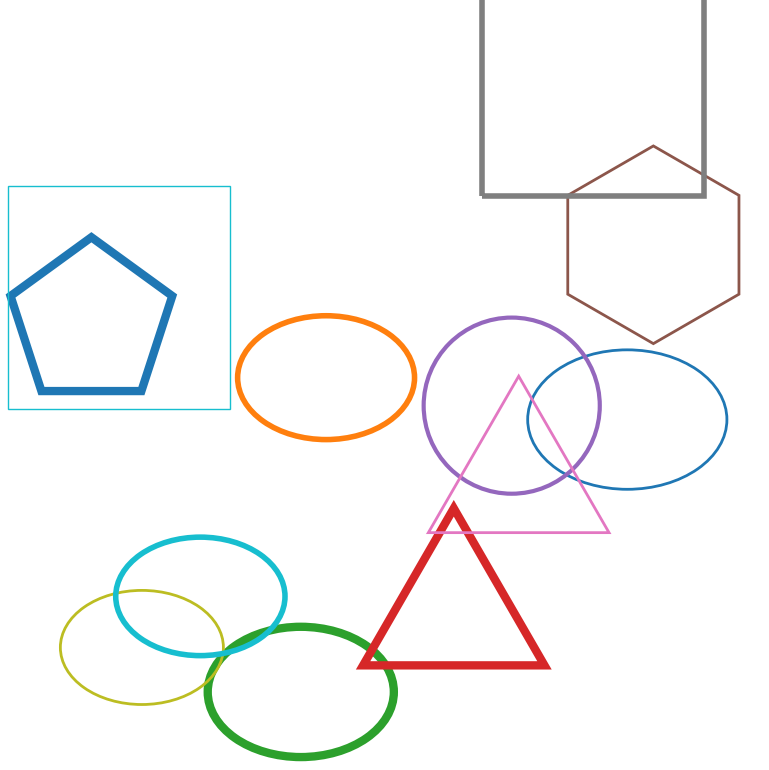[{"shape": "pentagon", "thickness": 3, "radius": 0.55, "center": [0.119, 0.581]}, {"shape": "oval", "thickness": 1, "radius": 0.65, "center": [0.815, 0.455]}, {"shape": "oval", "thickness": 2, "radius": 0.57, "center": [0.423, 0.51]}, {"shape": "oval", "thickness": 3, "radius": 0.6, "center": [0.391, 0.101]}, {"shape": "triangle", "thickness": 3, "radius": 0.68, "center": [0.589, 0.204]}, {"shape": "circle", "thickness": 1.5, "radius": 0.57, "center": [0.665, 0.473]}, {"shape": "hexagon", "thickness": 1, "radius": 0.64, "center": [0.849, 0.682]}, {"shape": "triangle", "thickness": 1, "radius": 0.68, "center": [0.674, 0.376]}, {"shape": "square", "thickness": 2, "radius": 0.72, "center": [0.77, 0.89]}, {"shape": "oval", "thickness": 1, "radius": 0.53, "center": [0.184, 0.159]}, {"shape": "square", "thickness": 0.5, "radius": 0.72, "center": [0.155, 0.614]}, {"shape": "oval", "thickness": 2, "radius": 0.55, "center": [0.26, 0.225]}]